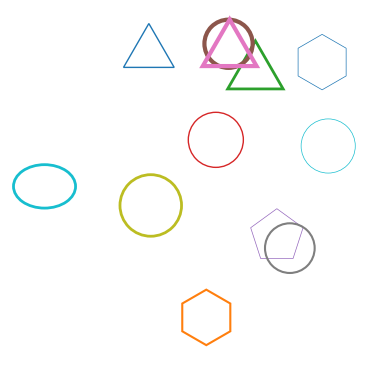[{"shape": "triangle", "thickness": 1, "radius": 0.38, "center": [0.387, 0.863]}, {"shape": "hexagon", "thickness": 0.5, "radius": 0.36, "center": [0.837, 0.839]}, {"shape": "hexagon", "thickness": 1.5, "radius": 0.36, "center": [0.536, 0.176]}, {"shape": "triangle", "thickness": 2, "radius": 0.42, "center": [0.663, 0.811]}, {"shape": "circle", "thickness": 1, "radius": 0.36, "center": [0.561, 0.637]}, {"shape": "pentagon", "thickness": 0.5, "radius": 0.36, "center": [0.719, 0.386]}, {"shape": "circle", "thickness": 3, "radius": 0.31, "center": [0.594, 0.886]}, {"shape": "triangle", "thickness": 3, "radius": 0.4, "center": [0.597, 0.869]}, {"shape": "circle", "thickness": 1.5, "radius": 0.32, "center": [0.753, 0.355]}, {"shape": "circle", "thickness": 2, "radius": 0.4, "center": [0.392, 0.466]}, {"shape": "circle", "thickness": 0.5, "radius": 0.35, "center": [0.852, 0.621]}, {"shape": "oval", "thickness": 2, "radius": 0.4, "center": [0.116, 0.516]}]